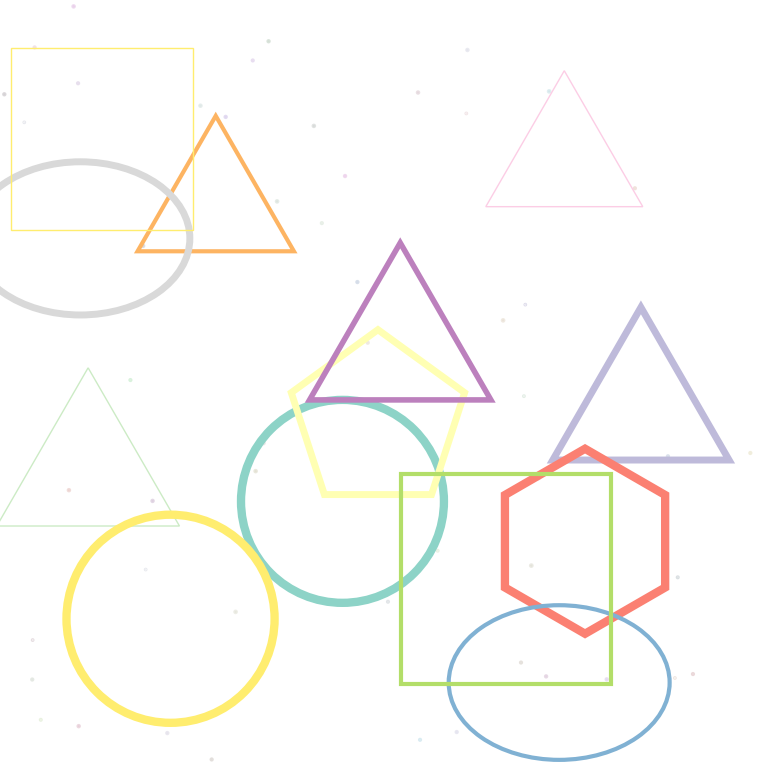[{"shape": "circle", "thickness": 3, "radius": 0.66, "center": [0.445, 0.349]}, {"shape": "pentagon", "thickness": 2.5, "radius": 0.59, "center": [0.491, 0.453]}, {"shape": "triangle", "thickness": 2.5, "radius": 0.66, "center": [0.832, 0.469]}, {"shape": "hexagon", "thickness": 3, "radius": 0.6, "center": [0.76, 0.297]}, {"shape": "oval", "thickness": 1.5, "radius": 0.72, "center": [0.726, 0.114]}, {"shape": "triangle", "thickness": 1.5, "radius": 0.59, "center": [0.28, 0.732]}, {"shape": "square", "thickness": 1.5, "radius": 0.68, "center": [0.657, 0.248]}, {"shape": "triangle", "thickness": 0.5, "radius": 0.59, "center": [0.733, 0.79]}, {"shape": "oval", "thickness": 2.5, "radius": 0.71, "center": [0.104, 0.69]}, {"shape": "triangle", "thickness": 2, "radius": 0.68, "center": [0.52, 0.549]}, {"shape": "triangle", "thickness": 0.5, "radius": 0.68, "center": [0.114, 0.385]}, {"shape": "circle", "thickness": 3, "radius": 0.68, "center": [0.221, 0.196]}, {"shape": "square", "thickness": 0.5, "radius": 0.59, "center": [0.133, 0.819]}]